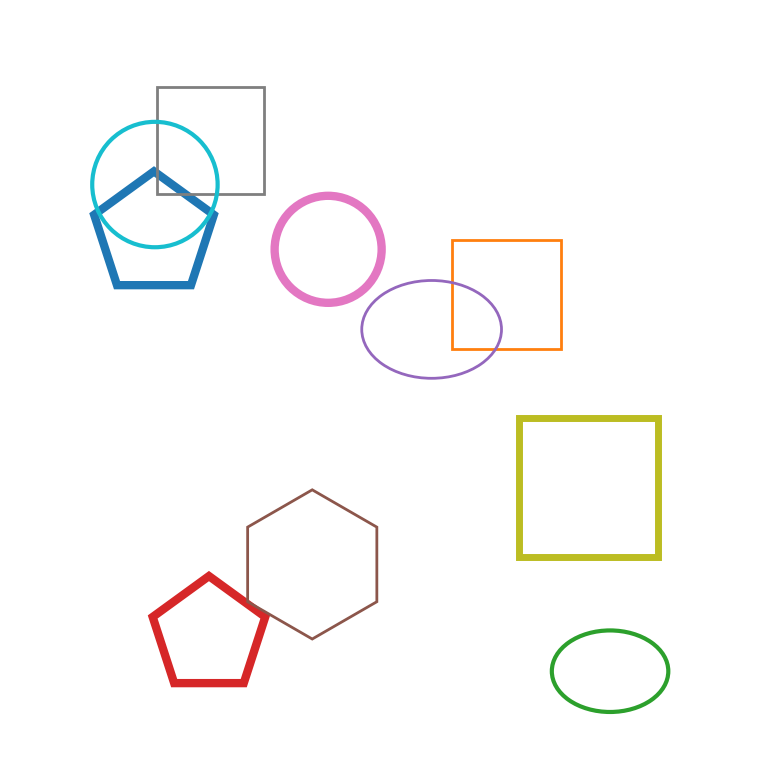[{"shape": "pentagon", "thickness": 3, "radius": 0.41, "center": [0.2, 0.696]}, {"shape": "square", "thickness": 1, "radius": 0.35, "center": [0.657, 0.618]}, {"shape": "oval", "thickness": 1.5, "radius": 0.38, "center": [0.792, 0.128]}, {"shape": "pentagon", "thickness": 3, "radius": 0.38, "center": [0.271, 0.175]}, {"shape": "oval", "thickness": 1, "radius": 0.45, "center": [0.561, 0.572]}, {"shape": "hexagon", "thickness": 1, "radius": 0.48, "center": [0.406, 0.267]}, {"shape": "circle", "thickness": 3, "radius": 0.35, "center": [0.426, 0.676]}, {"shape": "square", "thickness": 1, "radius": 0.35, "center": [0.273, 0.817]}, {"shape": "square", "thickness": 2.5, "radius": 0.45, "center": [0.765, 0.367]}, {"shape": "circle", "thickness": 1.5, "radius": 0.41, "center": [0.201, 0.76]}]